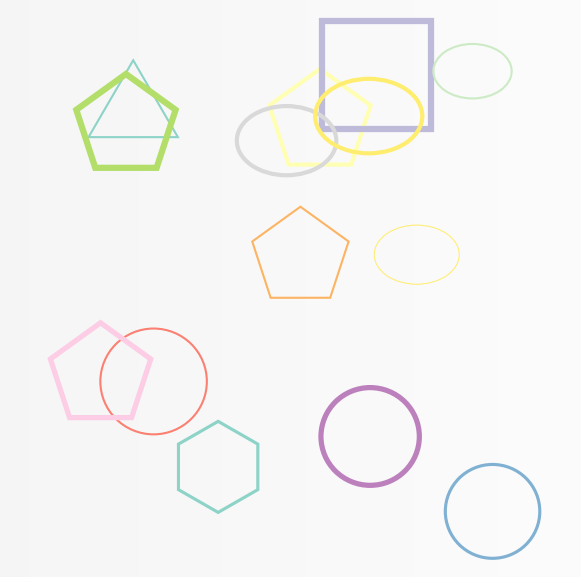[{"shape": "hexagon", "thickness": 1.5, "radius": 0.39, "center": [0.375, 0.191]}, {"shape": "triangle", "thickness": 1, "radius": 0.44, "center": [0.229, 0.806]}, {"shape": "pentagon", "thickness": 2, "radius": 0.46, "center": [0.55, 0.788]}, {"shape": "square", "thickness": 3, "radius": 0.47, "center": [0.647, 0.87]}, {"shape": "circle", "thickness": 1, "radius": 0.46, "center": [0.264, 0.339]}, {"shape": "circle", "thickness": 1.5, "radius": 0.41, "center": [0.847, 0.114]}, {"shape": "pentagon", "thickness": 1, "radius": 0.44, "center": [0.517, 0.554]}, {"shape": "pentagon", "thickness": 3, "radius": 0.45, "center": [0.217, 0.781]}, {"shape": "pentagon", "thickness": 2.5, "radius": 0.45, "center": [0.173, 0.349]}, {"shape": "oval", "thickness": 2, "radius": 0.43, "center": [0.493, 0.756]}, {"shape": "circle", "thickness": 2.5, "radius": 0.42, "center": [0.637, 0.243]}, {"shape": "oval", "thickness": 1, "radius": 0.34, "center": [0.813, 0.876]}, {"shape": "oval", "thickness": 0.5, "radius": 0.37, "center": [0.717, 0.558]}, {"shape": "oval", "thickness": 2, "radius": 0.46, "center": [0.634, 0.798]}]